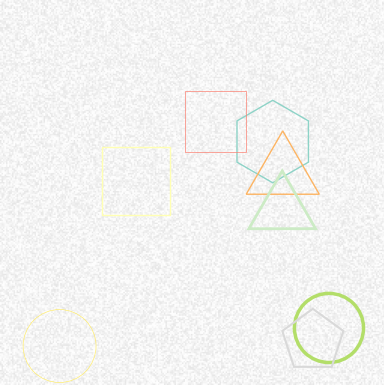[{"shape": "hexagon", "thickness": 1, "radius": 0.54, "center": [0.708, 0.632]}, {"shape": "square", "thickness": 1, "radius": 0.44, "center": [0.354, 0.53]}, {"shape": "square", "thickness": 0.5, "radius": 0.4, "center": [0.56, 0.684]}, {"shape": "triangle", "thickness": 1, "radius": 0.55, "center": [0.734, 0.55]}, {"shape": "circle", "thickness": 2.5, "radius": 0.45, "center": [0.854, 0.148]}, {"shape": "pentagon", "thickness": 1.5, "radius": 0.42, "center": [0.813, 0.115]}, {"shape": "triangle", "thickness": 2, "radius": 0.5, "center": [0.733, 0.456]}, {"shape": "circle", "thickness": 0.5, "radius": 0.47, "center": [0.155, 0.101]}]